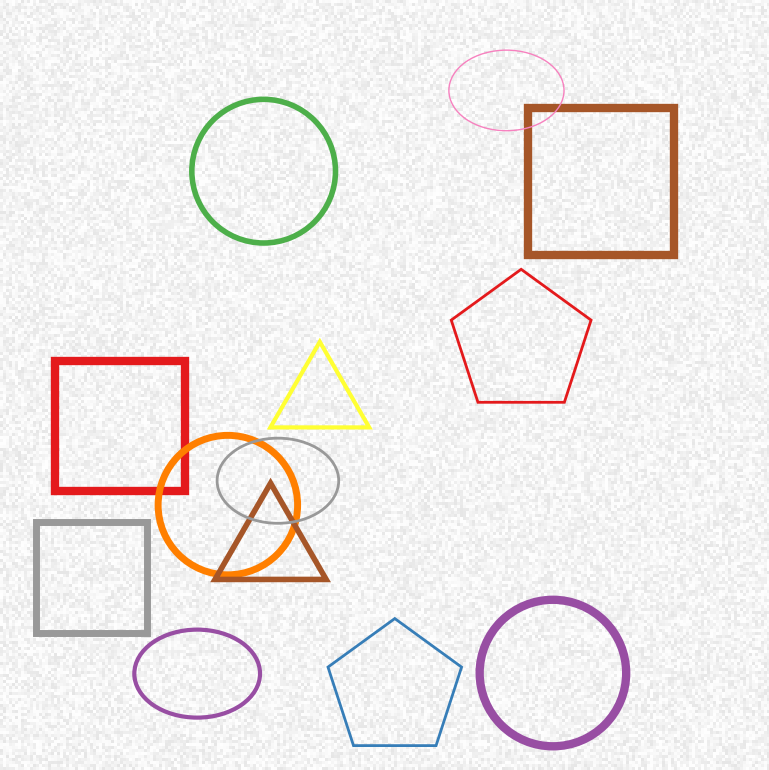[{"shape": "pentagon", "thickness": 1, "radius": 0.48, "center": [0.677, 0.555]}, {"shape": "square", "thickness": 3, "radius": 0.42, "center": [0.156, 0.446]}, {"shape": "pentagon", "thickness": 1, "radius": 0.46, "center": [0.513, 0.105]}, {"shape": "circle", "thickness": 2, "radius": 0.47, "center": [0.342, 0.778]}, {"shape": "oval", "thickness": 1.5, "radius": 0.41, "center": [0.256, 0.125]}, {"shape": "circle", "thickness": 3, "radius": 0.48, "center": [0.718, 0.126]}, {"shape": "circle", "thickness": 2.5, "radius": 0.45, "center": [0.296, 0.344]}, {"shape": "triangle", "thickness": 1.5, "radius": 0.37, "center": [0.415, 0.482]}, {"shape": "triangle", "thickness": 2, "radius": 0.42, "center": [0.351, 0.289]}, {"shape": "square", "thickness": 3, "radius": 0.48, "center": [0.781, 0.764]}, {"shape": "oval", "thickness": 0.5, "radius": 0.37, "center": [0.658, 0.883]}, {"shape": "oval", "thickness": 1, "radius": 0.39, "center": [0.361, 0.376]}, {"shape": "square", "thickness": 2.5, "radius": 0.36, "center": [0.118, 0.25]}]